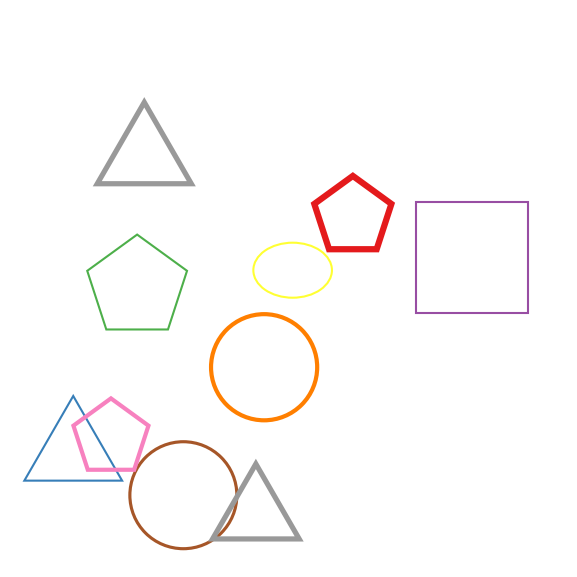[{"shape": "pentagon", "thickness": 3, "radius": 0.35, "center": [0.611, 0.624]}, {"shape": "triangle", "thickness": 1, "radius": 0.49, "center": [0.127, 0.216]}, {"shape": "pentagon", "thickness": 1, "radius": 0.45, "center": [0.237, 0.502]}, {"shape": "square", "thickness": 1, "radius": 0.48, "center": [0.817, 0.553]}, {"shape": "circle", "thickness": 2, "radius": 0.46, "center": [0.457, 0.363]}, {"shape": "oval", "thickness": 1, "radius": 0.34, "center": [0.507, 0.531]}, {"shape": "circle", "thickness": 1.5, "radius": 0.46, "center": [0.318, 0.142]}, {"shape": "pentagon", "thickness": 2, "radius": 0.34, "center": [0.192, 0.241]}, {"shape": "triangle", "thickness": 2.5, "radius": 0.43, "center": [0.443, 0.109]}, {"shape": "triangle", "thickness": 2.5, "radius": 0.47, "center": [0.25, 0.728]}]